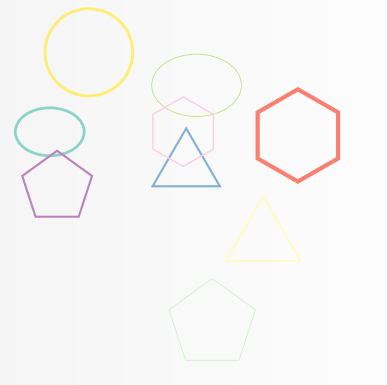[{"shape": "oval", "thickness": 2, "radius": 0.44, "center": [0.128, 0.658]}, {"shape": "triangle", "thickness": 1, "radius": 0.56, "center": [0.679, 0.378]}, {"shape": "hexagon", "thickness": 3, "radius": 0.6, "center": [0.769, 0.648]}, {"shape": "triangle", "thickness": 1.5, "radius": 0.5, "center": [0.481, 0.566]}, {"shape": "oval", "thickness": 0.5, "radius": 0.58, "center": [0.507, 0.778]}, {"shape": "hexagon", "thickness": 1, "radius": 0.45, "center": [0.473, 0.658]}, {"shape": "pentagon", "thickness": 1.5, "radius": 0.47, "center": [0.147, 0.514]}, {"shape": "pentagon", "thickness": 0.5, "radius": 0.59, "center": [0.548, 0.159]}, {"shape": "circle", "thickness": 2, "radius": 0.57, "center": [0.229, 0.864]}]